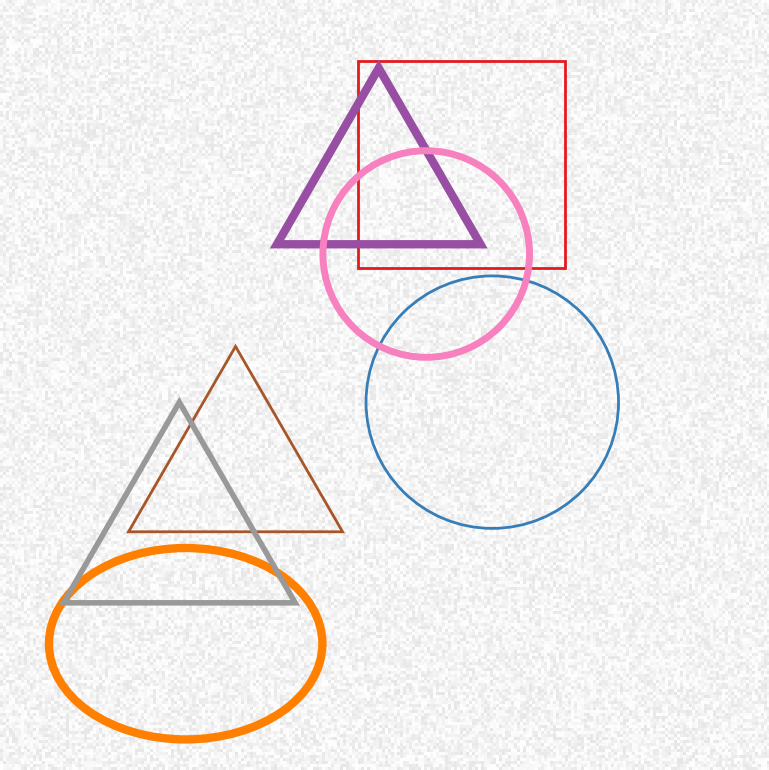[{"shape": "square", "thickness": 1, "radius": 0.67, "center": [0.599, 0.787]}, {"shape": "circle", "thickness": 1, "radius": 0.82, "center": [0.639, 0.478]}, {"shape": "triangle", "thickness": 3, "radius": 0.76, "center": [0.492, 0.759]}, {"shape": "oval", "thickness": 3, "radius": 0.89, "center": [0.241, 0.164]}, {"shape": "triangle", "thickness": 1, "radius": 0.8, "center": [0.306, 0.39]}, {"shape": "circle", "thickness": 2.5, "radius": 0.67, "center": [0.554, 0.67]}, {"shape": "triangle", "thickness": 2, "radius": 0.87, "center": [0.233, 0.304]}]